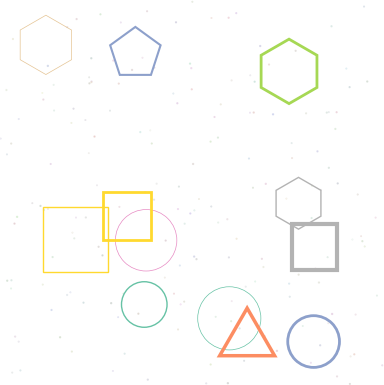[{"shape": "circle", "thickness": 1, "radius": 0.3, "center": [0.375, 0.209]}, {"shape": "circle", "thickness": 0.5, "radius": 0.41, "center": [0.596, 0.173]}, {"shape": "triangle", "thickness": 2.5, "radius": 0.41, "center": [0.642, 0.117]}, {"shape": "circle", "thickness": 2, "radius": 0.34, "center": [0.815, 0.113]}, {"shape": "pentagon", "thickness": 1.5, "radius": 0.34, "center": [0.352, 0.861]}, {"shape": "circle", "thickness": 0.5, "radius": 0.4, "center": [0.38, 0.376]}, {"shape": "hexagon", "thickness": 2, "radius": 0.42, "center": [0.751, 0.815]}, {"shape": "square", "thickness": 2, "radius": 0.31, "center": [0.33, 0.439]}, {"shape": "square", "thickness": 1, "radius": 0.42, "center": [0.196, 0.377]}, {"shape": "hexagon", "thickness": 0.5, "radius": 0.39, "center": [0.119, 0.883]}, {"shape": "hexagon", "thickness": 1, "radius": 0.34, "center": [0.775, 0.472]}, {"shape": "square", "thickness": 3, "radius": 0.3, "center": [0.817, 0.358]}]